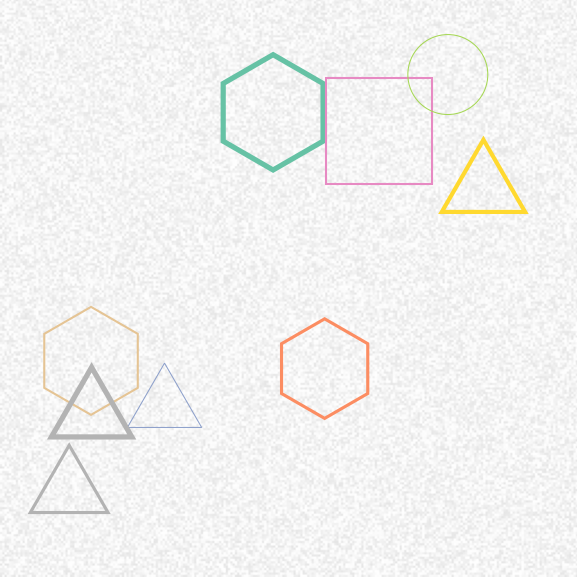[{"shape": "hexagon", "thickness": 2.5, "radius": 0.5, "center": [0.473, 0.805]}, {"shape": "hexagon", "thickness": 1.5, "radius": 0.43, "center": [0.562, 0.361]}, {"shape": "triangle", "thickness": 0.5, "radius": 0.37, "center": [0.285, 0.296]}, {"shape": "square", "thickness": 1, "radius": 0.46, "center": [0.656, 0.772]}, {"shape": "circle", "thickness": 0.5, "radius": 0.35, "center": [0.775, 0.87]}, {"shape": "triangle", "thickness": 2, "radius": 0.42, "center": [0.837, 0.674]}, {"shape": "hexagon", "thickness": 1, "radius": 0.47, "center": [0.158, 0.374]}, {"shape": "triangle", "thickness": 2.5, "radius": 0.4, "center": [0.159, 0.283]}, {"shape": "triangle", "thickness": 1.5, "radius": 0.39, "center": [0.12, 0.15]}]